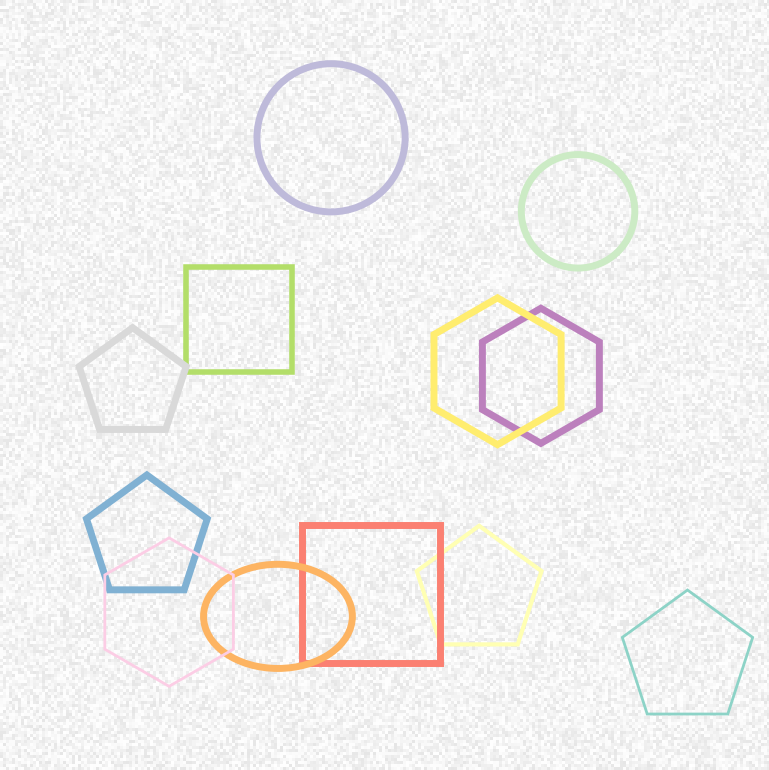[{"shape": "pentagon", "thickness": 1, "radius": 0.45, "center": [0.893, 0.145]}, {"shape": "pentagon", "thickness": 1.5, "radius": 0.43, "center": [0.622, 0.232]}, {"shape": "circle", "thickness": 2.5, "radius": 0.48, "center": [0.43, 0.821]}, {"shape": "square", "thickness": 2.5, "radius": 0.45, "center": [0.481, 0.229]}, {"shape": "pentagon", "thickness": 2.5, "radius": 0.41, "center": [0.191, 0.301]}, {"shape": "oval", "thickness": 2.5, "radius": 0.48, "center": [0.361, 0.2]}, {"shape": "square", "thickness": 2, "radius": 0.34, "center": [0.31, 0.585]}, {"shape": "hexagon", "thickness": 1, "radius": 0.48, "center": [0.22, 0.205]}, {"shape": "pentagon", "thickness": 2.5, "radius": 0.37, "center": [0.172, 0.501]}, {"shape": "hexagon", "thickness": 2.5, "radius": 0.44, "center": [0.702, 0.512]}, {"shape": "circle", "thickness": 2.5, "radius": 0.37, "center": [0.751, 0.726]}, {"shape": "hexagon", "thickness": 2.5, "radius": 0.48, "center": [0.646, 0.518]}]